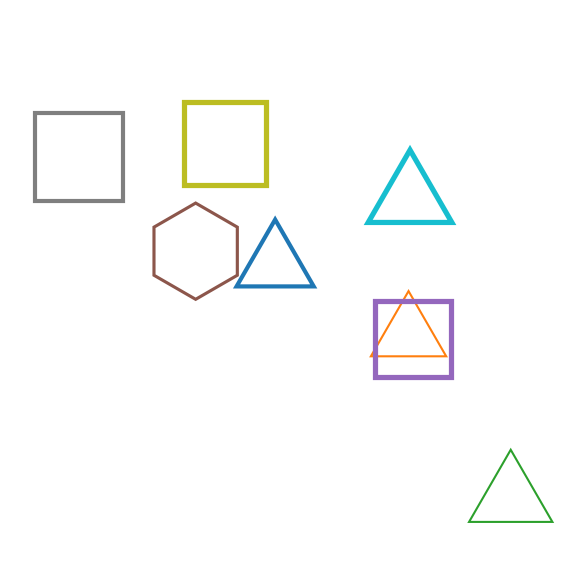[{"shape": "triangle", "thickness": 2, "radius": 0.39, "center": [0.476, 0.542]}, {"shape": "triangle", "thickness": 1, "radius": 0.38, "center": [0.707, 0.42]}, {"shape": "triangle", "thickness": 1, "radius": 0.42, "center": [0.884, 0.137]}, {"shape": "square", "thickness": 2.5, "radius": 0.33, "center": [0.715, 0.412]}, {"shape": "hexagon", "thickness": 1.5, "radius": 0.42, "center": [0.339, 0.564]}, {"shape": "square", "thickness": 2, "radius": 0.38, "center": [0.137, 0.728]}, {"shape": "square", "thickness": 2.5, "radius": 0.36, "center": [0.389, 0.751]}, {"shape": "triangle", "thickness": 2.5, "radius": 0.42, "center": [0.71, 0.656]}]